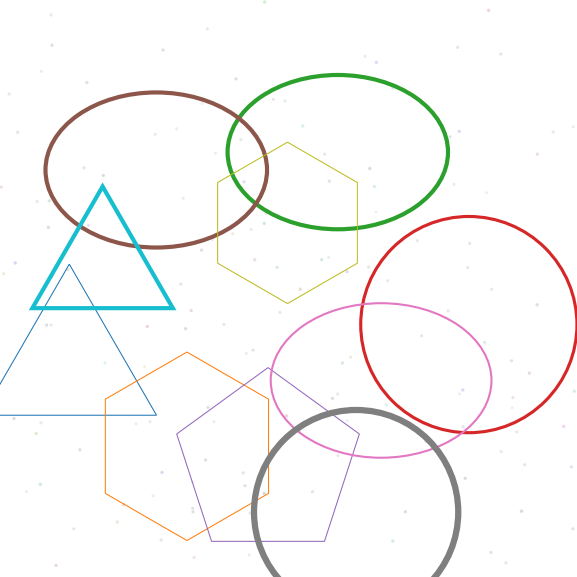[{"shape": "triangle", "thickness": 0.5, "radius": 0.87, "center": [0.12, 0.367]}, {"shape": "hexagon", "thickness": 0.5, "radius": 0.82, "center": [0.324, 0.226]}, {"shape": "oval", "thickness": 2, "radius": 0.95, "center": [0.585, 0.736]}, {"shape": "circle", "thickness": 1.5, "radius": 0.94, "center": [0.812, 0.437]}, {"shape": "pentagon", "thickness": 0.5, "radius": 0.83, "center": [0.464, 0.196]}, {"shape": "oval", "thickness": 2, "radius": 0.96, "center": [0.271, 0.705]}, {"shape": "oval", "thickness": 1, "radius": 0.96, "center": [0.66, 0.34]}, {"shape": "circle", "thickness": 3, "radius": 0.88, "center": [0.617, 0.112]}, {"shape": "hexagon", "thickness": 0.5, "radius": 0.7, "center": [0.498, 0.613]}, {"shape": "triangle", "thickness": 2, "radius": 0.7, "center": [0.178, 0.536]}]